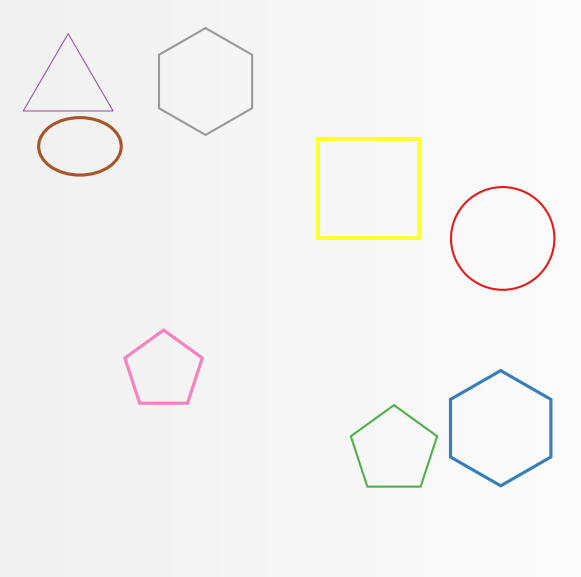[{"shape": "circle", "thickness": 1, "radius": 0.44, "center": [0.865, 0.586]}, {"shape": "hexagon", "thickness": 1.5, "radius": 0.5, "center": [0.861, 0.258]}, {"shape": "pentagon", "thickness": 1, "radius": 0.39, "center": [0.678, 0.22]}, {"shape": "triangle", "thickness": 0.5, "radius": 0.45, "center": [0.117, 0.852]}, {"shape": "square", "thickness": 2, "radius": 0.43, "center": [0.634, 0.673]}, {"shape": "oval", "thickness": 1.5, "radius": 0.36, "center": [0.138, 0.746]}, {"shape": "pentagon", "thickness": 1.5, "radius": 0.35, "center": [0.281, 0.358]}, {"shape": "hexagon", "thickness": 1, "radius": 0.46, "center": [0.354, 0.858]}]